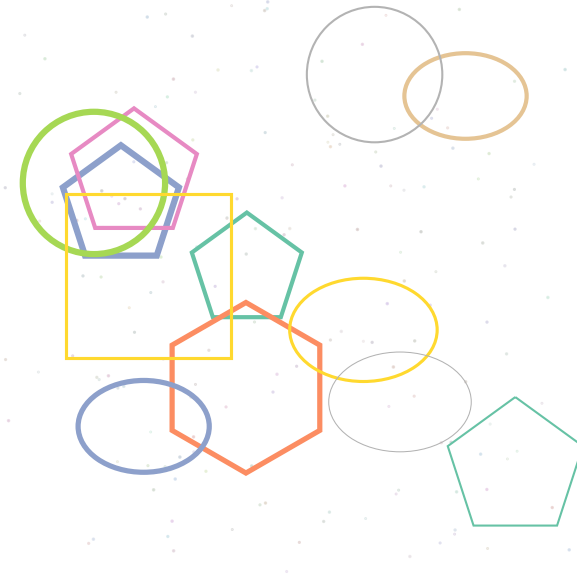[{"shape": "pentagon", "thickness": 1, "radius": 0.62, "center": [0.892, 0.189]}, {"shape": "pentagon", "thickness": 2, "radius": 0.5, "center": [0.427, 0.531]}, {"shape": "hexagon", "thickness": 2.5, "radius": 0.74, "center": [0.426, 0.328]}, {"shape": "pentagon", "thickness": 3, "radius": 0.53, "center": [0.209, 0.642]}, {"shape": "oval", "thickness": 2.5, "radius": 0.57, "center": [0.249, 0.261]}, {"shape": "pentagon", "thickness": 2, "radius": 0.57, "center": [0.232, 0.697]}, {"shape": "circle", "thickness": 3, "radius": 0.62, "center": [0.163, 0.682]}, {"shape": "square", "thickness": 1.5, "radius": 0.71, "center": [0.257, 0.521]}, {"shape": "oval", "thickness": 1.5, "radius": 0.64, "center": [0.629, 0.428]}, {"shape": "oval", "thickness": 2, "radius": 0.53, "center": [0.806, 0.833]}, {"shape": "oval", "thickness": 0.5, "radius": 0.62, "center": [0.693, 0.303]}, {"shape": "circle", "thickness": 1, "radius": 0.59, "center": [0.649, 0.87]}]